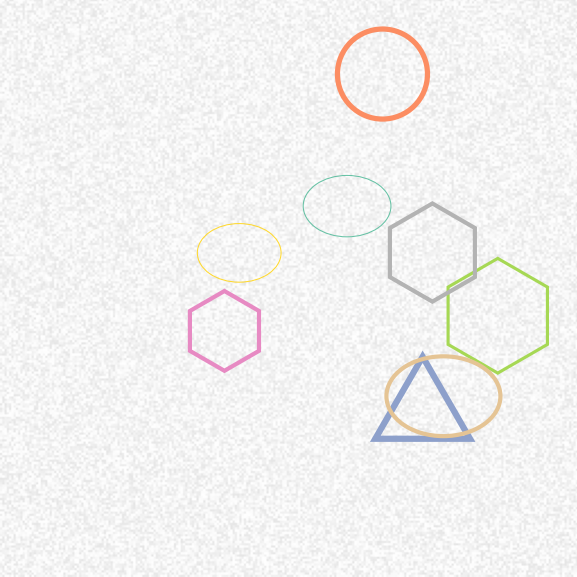[{"shape": "oval", "thickness": 0.5, "radius": 0.38, "center": [0.601, 0.642]}, {"shape": "circle", "thickness": 2.5, "radius": 0.39, "center": [0.662, 0.871]}, {"shape": "triangle", "thickness": 3, "radius": 0.47, "center": [0.732, 0.287]}, {"shape": "hexagon", "thickness": 2, "radius": 0.35, "center": [0.389, 0.426]}, {"shape": "hexagon", "thickness": 1.5, "radius": 0.5, "center": [0.862, 0.452]}, {"shape": "oval", "thickness": 0.5, "radius": 0.36, "center": [0.414, 0.561]}, {"shape": "oval", "thickness": 2, "radius": 0.49, "center": [0.768, 0.313]}, {"shape": "hexagon", "thickness": 2, "radius": 0.42, "center": [0.749, 0.562]}]